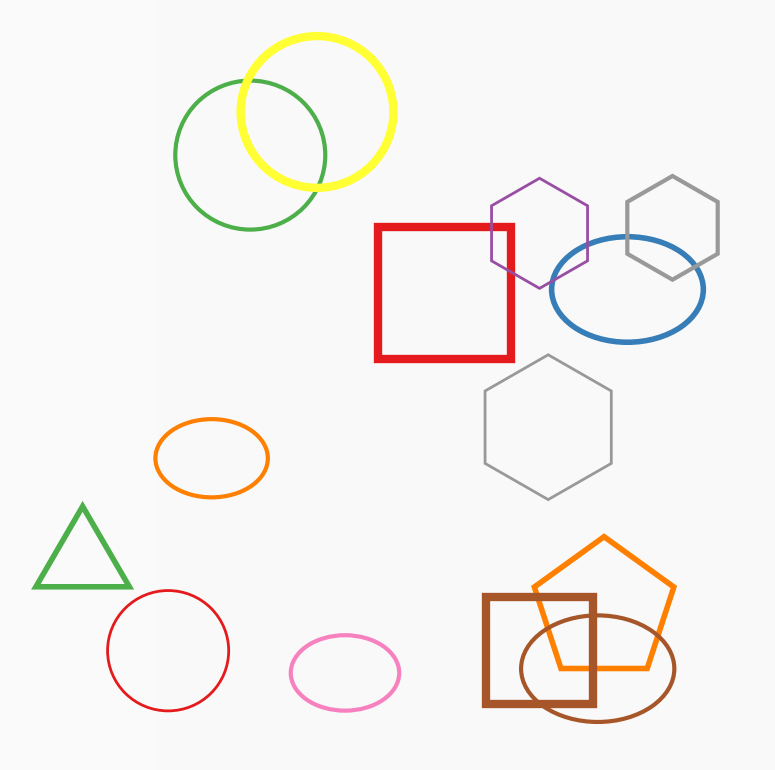[{"shape": "circle", "thickness": 1, "radius": 0.39, "center": [0.217, 0.155]}, {"shape": "square", "thickness": 3, "radius": 0.43, "center": [0.573, 0.62]}, {"shape": "oval", "thickness": 2, "radius": 0.49, "center": [0.81, 0.624]}, {"shape": "triangle", "thickness": 2, "radius": 0.35, "center": [0.107, 0.273]}, {"shape": "circle", "thickness": 1.5, "radius": 0.48, "center": [0.323, 0.799]}, {"shape": "hexagon", "thickness": 1, "radius": 0.36, "center": [0.696, 0.697]}, {"shape": "oval", "thickness": 1.5, "radius": 0.36, "center": [0.273, 0.405]}, {"shape": "pentagon", "thickness": 2, "radius": 0.47, "center": [0.779, 0.208]}, {"shape": "circle", "thickness": 3, "radius": 0.49, "center": [0.409, 0.855]}, {"shape": "square", "thickness": 3, "radius": 0.35, "center": [0.696, 0.155]}, {"shape": "oval", "thickness": 1.5, "radius": 0.49, "center": [0.771, 0.132]}, {"shape": "oval", "thickness": 1.5, "radius": 0.35, "center": [0.445, 0.126]}, {"shape": "hexagon", "thickness": 1, "radius": 0.47, "center": [0.707, 0.445]}, {"shape": "hexagon", "thickness": 1.5, "radius": 0.34, "center": [0.868, 0.704]}]